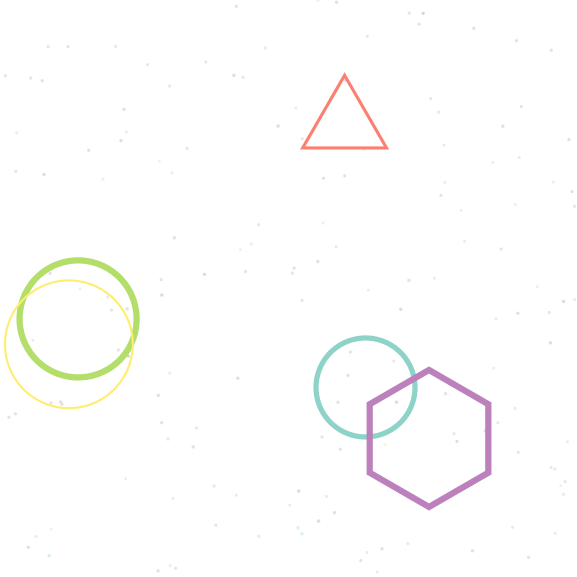[{"shape": "circle", "thickness": 2.5, "radius": 0.43, "center": [0.633, 0.328]}, {"shape": "triangle", "thickness": 1.5, "radius": 0.42, "center": [0.597, 0.785]}, {"shape": "circle", "thickness": 3, "radius": 0.51, "center": [0.135, 0.447]}, {"shape": "hexagon", "thickness": 3, "radius": 0.59, "center": [0.743, 0.24]}, {"shape": "circle", "thickness": 1, "radius": 0.55, "center": [0.119, 0.403]}]